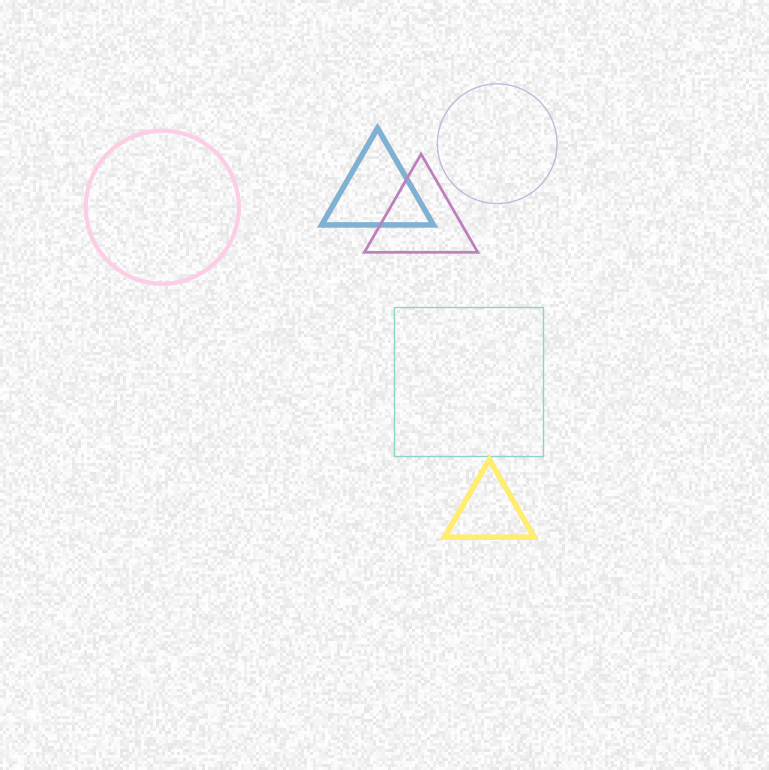[{"shape": "square", "thickness": 0.5, "radius": 0.48, "center": [0.608, 0.505]}, {"shape": "circle", "thickness": 0.5, "radius": 0.39, "center": [0.646, 0.813]}, {"shape": "triangle", "thickness": 2, "radius": 0.42, "center": [0.49, 0.75]}, {"shape": "circle", "thickness": 1.5, "radius": 0.5, "center": [0.211, 0.731]}, {"shape": "triangle", "thickness": 1, "radius": 0.43, "center": [0.547, 0.715]}, {"shape": "triangle", "thickness": 2, "radius": 0.34, "center": [0.636, 0.336]}]